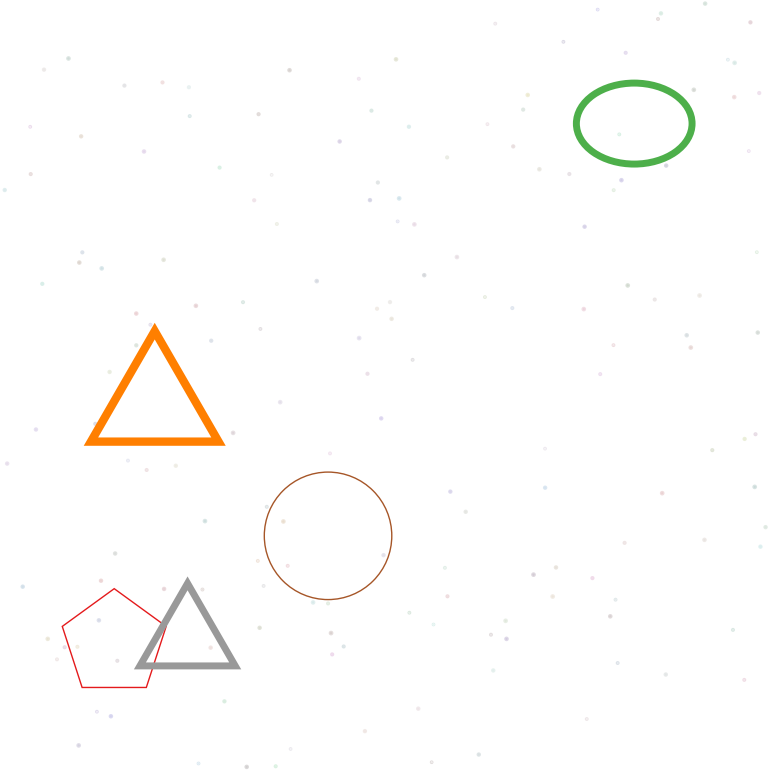[{"shape": "pentagon", "thickness": 0.5, "radius": 0.35, "center": [0.148, 0.165]}, {"shape": "oval", "thickness": 2.5, "radius": 0.38, "center": [0.824, 0.84]}, {"shape": "triangle", "thickness": 3, "radius": 0.48, "center": [0.201, 0.474]}, {"shape": "circle", "thickness": 0.5, "radius": 0.41, "center": [0.426, 0.304]}, {"shape": "triangle", "thickness": 2.5, "radius": 0.36, "center": [0.244, 0.171]}]